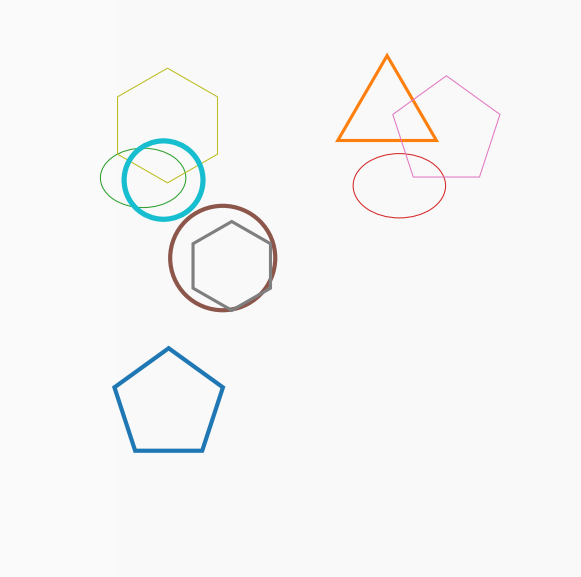[{"shape": "pentagon", "thickness": 2, "radius": 0.49, "center": [0.29, 0.298]}, {"shape": "triangle", "thickness": 1.5, "radius": 0.49, "center": [0.666, 0.805]}, {"shape": "oval", "thickness": 0.5, "radius": 0.37, "center": [0.246, 0.691]}, {"shape": "oval", "thickness": 0.5, "radius": 0.4, "center": [0.687, 0.677]}, {"shape": "circle", "thickness": 2, "radius": 0.45, "center": [0.383, 0.552]}, {"shape": "pentagon", "thickness": 0.5, "radius": 0.48, "center": [0.768, 0.771]}, {"shape": "hexagon", "thickness": 1.5, "radius": 0.38, "center": [0.399, 0.539]}, {"shape": "hexagon", "thickness": 0.5, "radius": 0.5, "center": [0.288, 0.782]}, {"shape": "circle", "thickness": 2.5, "radius": 0.34, "center": [0.281, 0.687]}]